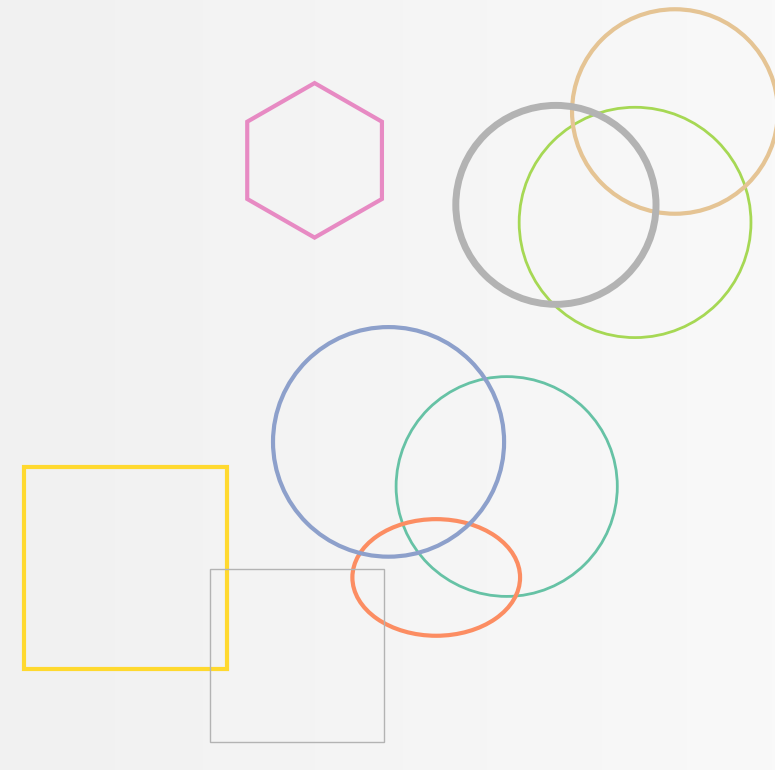[{"shape": "circle", "thickness": 1, "radius": 0.71, "center": [0.654, 0.368]}, {"shape": "oval", "thickness": 1.5, "radius": 0.54, "center": [0.563, 0.25]}, {"shape": "circle", "thickness": 1.5, "radius": 0.75, "center": [0.501, 0.426]}, {"shape": "hexagon", "thickness": 1.5, "radius": 0.5, "center": [0.406, 0.792]}, {"shape": "circle", "thickness": 1, "radius": 0.75, "center": [0.819, 0.711]}, {"shape": "square", "thickness": 1.5, "radius": 0.65, "center": [0.162, 0.262]}, {"shape": "circle", "thickness": 1.5, "radius": 0.66, "center": [0.871, 0.855]}, {"shape": "circle", "thickness": 2.5, "radius": 0.65, "center": [0.717, 0.734]}, {"shape": "square", "thickness": 0.5, "radius": 0.56, "center": [0.383, 0.148]}]